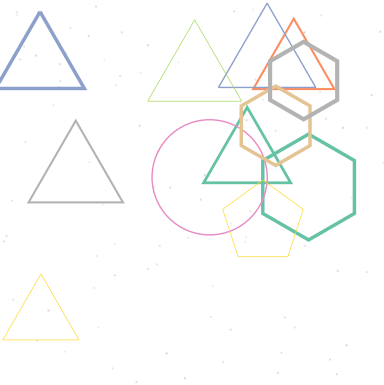[{"shape": "triangle", "thickness": 2, "radius": 0.65, "center": [0.642, 0.591]}, {"shape": "hexagon", "thickness": 2.5, "radius": 0.69, "center": [0.802, 0.514]}, {"shape": "triangle", "thickness": 1.5, "radius": 0.61, "center": [0.763, 0.83]}, {"shape": "triangle", "thickness": 2.5, "radius": 0.66, "center": [0.104, 0.837]}, {"shape": "triangle", "thickness": 1, "radius": 0.73, "center": [0.694, 0.846]}, {"shape": "circle", "thickness": 1, "radius": 0.75, "center": [0.544, 0.539]}, {"shape": "triangle", "thickness": 0.5, "radius": 0.7, "center": [0.506, 0.808]}, {"shape": "triangle", "thickness": 0.5, "radius": 0.57, "center": [0.106, 0.174]}, {"shape": "pentagon", "thickness": 0.5, "radius": 0.55, "center": [0.683, 0.422]}, {"shape": "hexagon", "thickness": 2.5, "radius": 0.52, "center": [0.716, 0.673]}, {"shape": "hexagon", "thickness": 3, "radius": 0.5, "center": [0.789, 0.791]}, {"shape": "triangle", "thickness": 1.5, "radius": 0.71, "center": [0.197, 0.545]}]